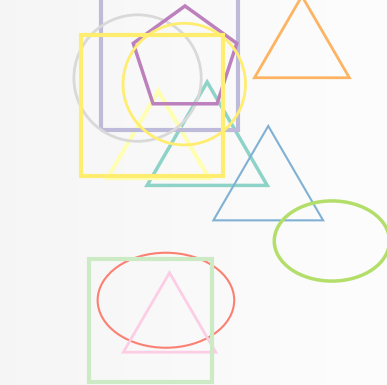[{"shape": "triangle", "thickness": 2.5, "radius": 0.9, "center": [0.535, 0.608]}, {"shape": "triangle", "thickness": 3, "radius": 0.75, "center": [0.408, 0.613]}, {"shape": "square", "thickness": 3, "radius": 0.89, "center": [0.438, 0.838]}, {"shape": "oval", "thickness": 1.5, "radius": 0.88, "center": [0.428, 0.22]}, {"shape": "triangle", "thickness": 1.5, "radius": 0.82, "center": [0.692, 0.509]}, {"shape": "triangle", "thickness": 2, "radius": 0.71, "center": [0.779, 0.869]}, {"shape": "oval", "thickness": 2.5, "radius": 0.74, "center": [0.856, 0.374]}, {"shape": "triangle", "thickness": 2, "radius": 0.69, "center": [0.437, 0.154]}, {"shape": "circle", "thickness": 2, "radius": 0.82, "center": [0.355, 0.797]}, {"shape": "pentagon", "thickness": 2.5, "radius": 0.7, "center": [0.477, 0.844]}, {"shape": "square", "thickness": 3, "radius": 0.8, "center": [0.389, 0.168]}, {"shape": "square", "thickness": 3, "radius": 0.92, "center": [0.392, 0.726]}, {"shape": "circle", "thickness": 2, "radius": 0.79, "center": [0.475, 0.782]}]